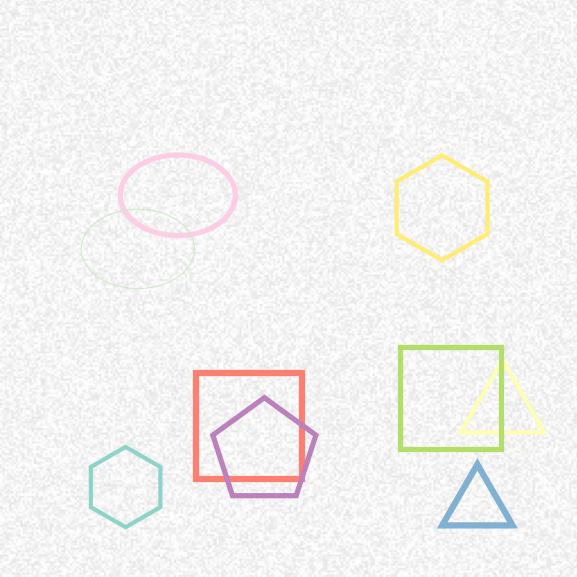[{"shape": "hexagon", "thickness": 2, "radius": 0.35, "center": [0.218, 0.156]}, {"shape": "triangle", "thickness": 2, "radius": 0.42, "center": [0.87, 0.292]}, {"shape": "square", "thickness": 3, "radius": 0.46, "center": [0.431, 0.261]}, {"shape": "triangle", "thickness": 3, "radius": 0.35, "center": [0.827, 0.125]}, {"shape": "square", "thickness": 2.5, "radius": 0.44, "center": [0.78, 0.31]}, {"shape": "oval", "thickness": 2.5, "radius": 0.5, "center": [0.308, 0.661]}, {"shape": "pentagon", "thickness": 2.5, "radius": 0.47, "center": [0.458, 0.217]}, {"shape": "oval", "thickness": 0.5, "radius": 0.49, "center": [0.239, 0.568]}, {"shape": "hexagon", "thickness": 2, "radius": 0.45, "center": [0.765, 0.639]}]